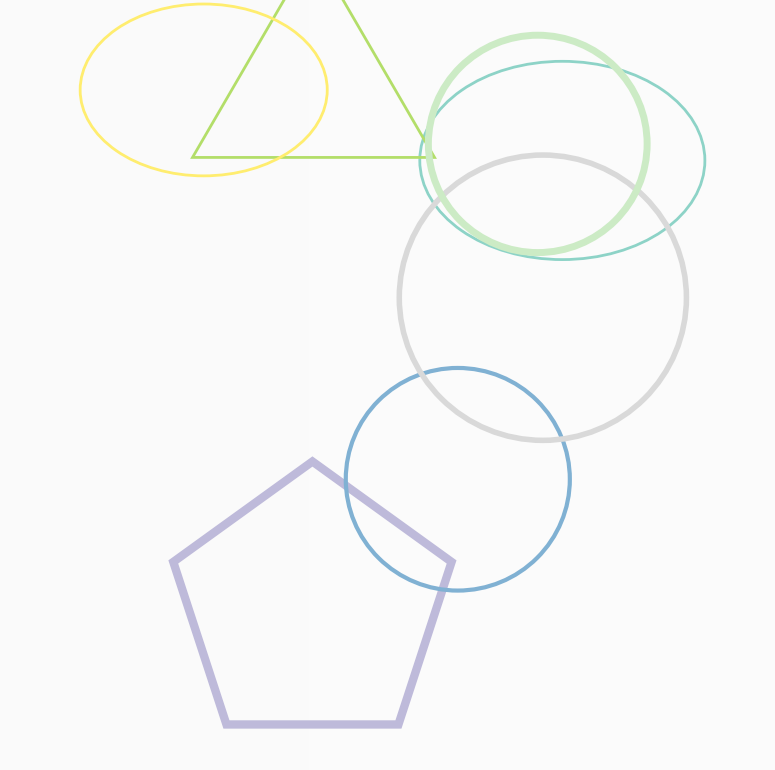[{"shape": "oval", "thickness": 1, "radius": 0.92, "center": [0.726, 0.792]}, {"shape": "pentagon", "thickness": 3, "radius": 0.94, "center": [0.403, 0.212]}, {"shape": "circle", "thickness": 1.5, "radius": 0.72, "center": [0.591, 0.378]}, {"shape": "triangle", "thickness": 1, "radius": 0.9, "center": [0.405, 0.886]}, {"shape": "circle", "thickness": 2, "radius": 0.93, "center": [0.7, 0.613]}, {"shape": "circle", "thickness": 2.5, "radius": 0.71, "center": [0.694, 0.813]}, {"shape": "oval", "thickness": 1, "radius": 0.8, "center": [0.263, 0.883]}]